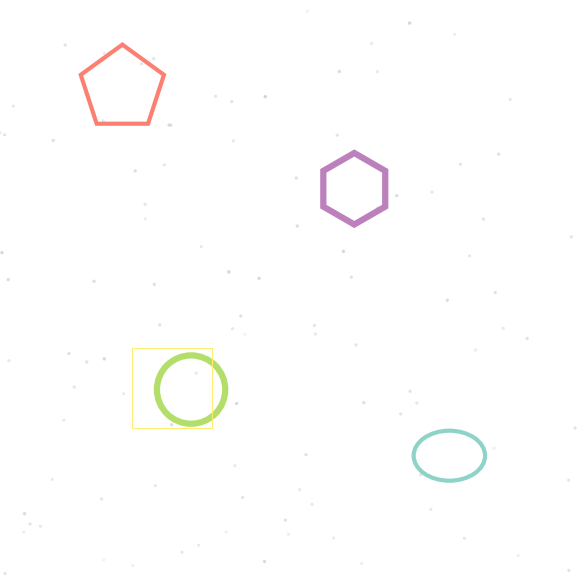[{"shape": "oval", "thickness": 2, "radius": 0.31, "center": [0.778, 0.21]}, {"shape": "pentagon", "thickness": 2, "radius": 0.38, "center": [0.212, 0.846]}, {"shape": "circle", "thickness": 3, "radius": 0.3, "center": [0.331, 0.325]}, {"shape": "hexagon", "thickness": 3, "radius": 0.31, "center": [0.613, 0.672]}, {"shape": "square", "thickness": 0.5, "radius": 0.34, "center": [0.298, 0.327]}]